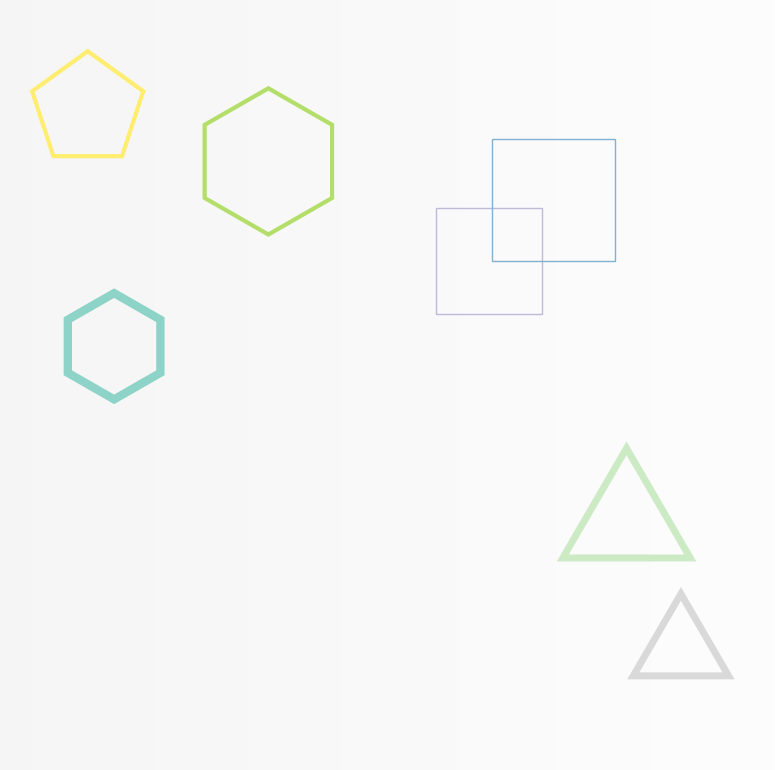[{"shape": "hexagon", "thickness": 3, "radius": 0.34, "center": [0.147, 0.55]}, {"shape": "square", "thickness": 0.5, "radius": 0.34, "center": [0.631, 0.661]}, {"shape": "square", "thickness": 0.5, "radius": 0.4, "center": [0.714, 0.741]}, {"shape": "hexagon", "thickness": 1.5, "radius": 0.47, "center": [0.346, 0.79]}, {"shape": "triangle", "thickness": 2.5, "radius": 0.35, "center": [0.879, 0.158]}, {"shape": "triangle", "thickness": 2.5, "radius": 0.47, "center": [0.808, 0.323]}, {"shape": "pentagon", "thickness": 1.5, "radius": 0.38, "center": [0.113, 0.858]}]